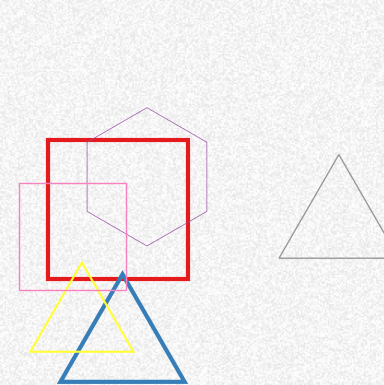[{"shape": "square", "thickness": 3, "radius": 0.91, "center": [0.306, 0.456]}, {"shape": "triangle", "thickness": 3, "radius": 0.93, "center": [0.318, 0.101]}, {"shape": "hexagon", "thickness": 0.5, "radius": 0.9, "center": [0.382, 0.541]}, {"shape": "triangle", "thickness": 1.5, "radius": 0.77, "center": [0.213, 0.164]}, {"shape": "square", "thickness": 1, "radius": 0.69, "center": [0.188, 0.386]}, {"shape": "triangle", "thickness": 1, "radius": 0.9, "center": [0.88, 0.419]}]